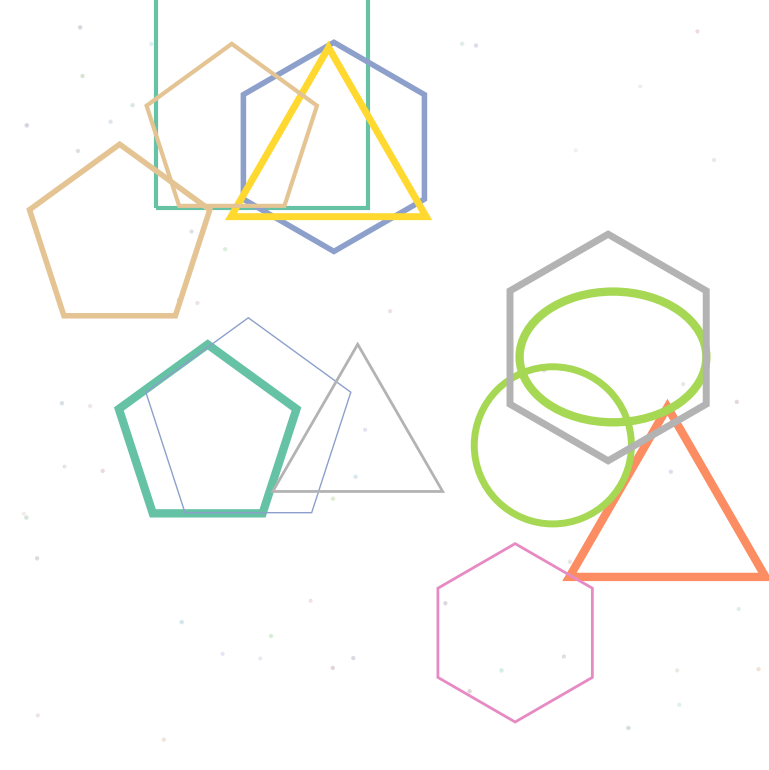[{"shape": "pentagon", "thickness": 3, "radius": 0.61, "center": [0.27, 0.431]}, {"shape": "square", "thickness": 1.5, "radius": 0.69, "center": [0.34, 0.868]}, {"shape": "triangle", "thickness": 3, "radius": 0.73, "center": [0.867, 0.324]}, {"shape": "pentagon", "thickness": 0.5, "radius": 0.7, "center": [0.323, 0.447]}, {"shape": "hexagon", "thickness": 2, "radius": 0.68, "center": [0.434, 0.809]}, {"shape": "hexagon", "thickness": 1, "radius": 0.58, "center": [0.669, 0.178]}, {"shape": "circle", "thickness": 2.5, "radius": 0.51, "center": [0.718, 0.422]}, {"shape": "oval", "thickness": 3, "radius": 0.61, "center": [0.796, 0.536]}, {"shape": "triangle", "thickness": 2.5, "radius": 0.73, "center": [0.427, 0.792]}, {"shape": "pentagon", "thickness": 2, "radius": 0.62, "center": [0.155, 0.69]}, {"shape": "pentagon", "thickness": 1.5, "radius": 0.58, "center": [0.301, 0.827]}, {"shape": "hexagon", "thickness": 2.5, "radius": 0.74, "center": [0.79, 0.549]}, {"shape": "triangle", "thickness": 1, "radius": 0.64, "center": [0.465, 0.425]}]